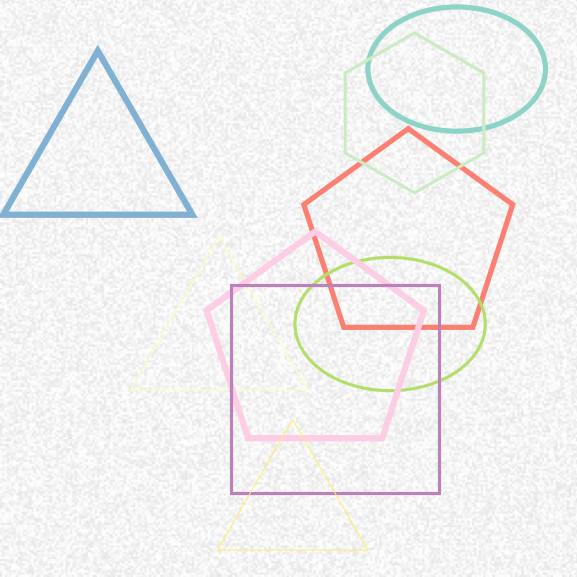[{"shape": "oval", "thickness": 2.5, "radius": 0.77, "center": [0.791, 0.88]}, {"shape": "triangle", "thickness": 0.5, "radius": 0.89, "center": [0.379, 0.412]}, {"shape": "pentagon", "thickness": 2.5, "radius": 0.95, "center": [0.707, 0.586]}, {"shape": "triangle", "thickness": 3, "radius": 0.95, "center": [0.169, 0.722]}, {"shape": "oval", "thickness": 1.5, "radius": 0.82, "center": [0.675, 0.438]}, {"shape": "pentagon", "thickness": 3, "radius": 0.99, "center": [0.546, 0.4]}, {"shape": "square", "thickness": 1.5, "radius": 0.9, "center": [0.58, 0.326]}, {"shape": "hexagon", "thickness": 1.5, "radius": 0.69, "center": [0.718, 0.804]}, {"shape": "triangle", "thickness": 0.5, "radius": 0.75, "center": [0.507, 0.122]}]